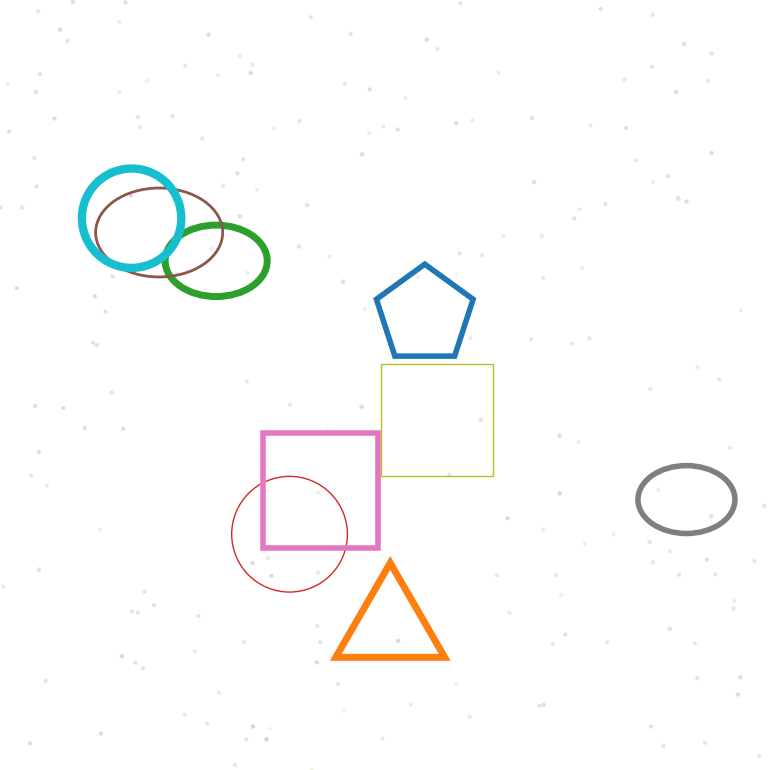[{"shape": "pentagon", "thickness": 2, "radius": 0.33, "center": [0.552, 0.591]}, {"shape": "triangle", "thickness": 2.5, "radius": 0.41, "center": [0.507, 0.187]}, {"shape": "oval", "thickness": 2.5, "radius": 0.33, "center": [0.281, 0.661]}, {"shape": "circle", "thickness": 0.5, "radius": 0.38, "center": [0.376, 0.306]}, {"shape": "oval", "thickness": 1, "radius": 0.41, "center": [0.207, 0.698]}, {"shape": "square", "thickness": 2, "radius": 0.38, "center": [0.416, 0.363]}, {"shape": "oval", "thickness": 2, "radius": 0.31, "center": [0.891, 0.351]}, {"shape": "square", "thickness": 0.5, "radius": 0.36, "center": [0.567, 0.454]}, {"shape": "circle", "thickness": 3, "radius": 0.32, "center": [0.171, 0.717]}]